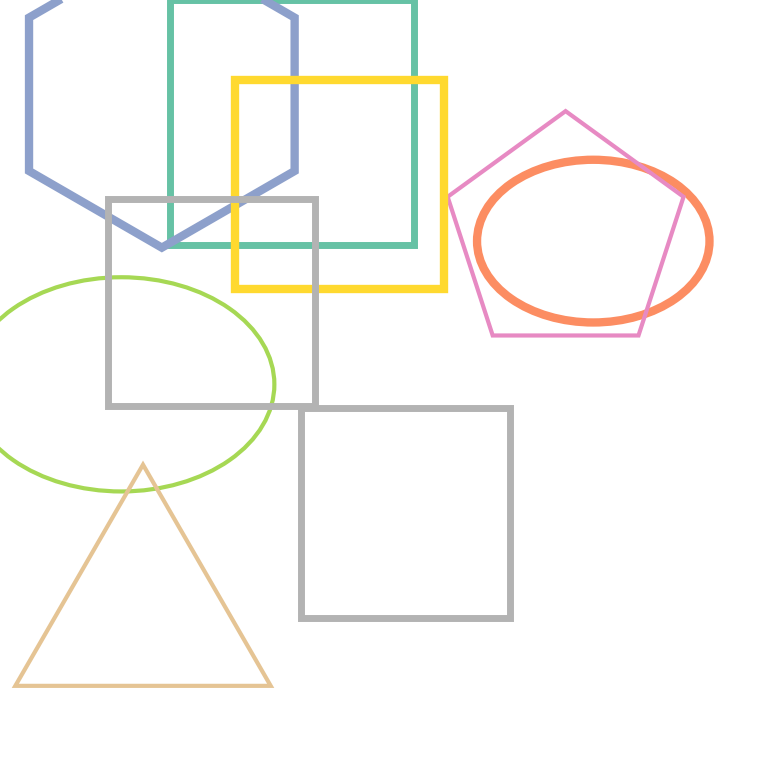[{"shape": "square", "thickness": 2.5, "radius": 0.79, "center": [0.379, 0.841]}, {"shape": "oval", "thickness": 3, "radius": 0.75, "center": [0.77, 0.687]}, {"shape": "hexagon", "thickness": 3, "radius": 1.0, "center": [0.21, 0.878]}, {"shape": "pentagon", "thickness": 1.5, "radius": 0.81, "center": [0.735, 0.695]}, {"shape": "oval", "thickness": 1.5, "radius": 0.99, "center": [0.158, 0.501]}, {"shape": "square", "thickness": 3, "radius": 0.68, "center": [0.441, 0.761]}, {"shape": "triangle", "thickness": 1.5, "radius": 0.96, "center": [0.186, 0.205]}, {"shape": "square", "thickness": 2.5, "radius": 0.68, "center": [0.527, 0.334]}, {"shape": "square", "thickness": 2.5, "radius": 0.67, "center": [0.275, 0.607]}]